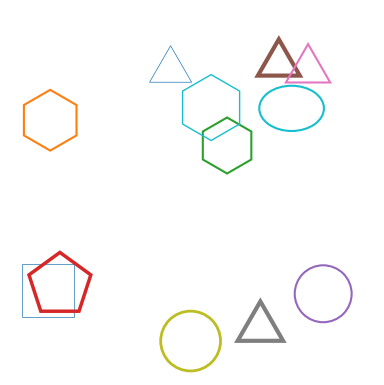[{"shape": "triangle", "thickness": 0.5, "radius": 0.32, "center": [0.443, 0.818]}, {"shape": "square", "thickness": 0.5, "radius": 0.34, "center": [0.124, 0.245]}, {"shape": "hexagon", "thickness": 1.5, "radius": 0.39, "center": [0.13, 0.688]}, {"shape": "hexagon", "thickness": 1.5, "radius": 0.36, "center": [0.59, 0.622]}, {"shape": "pentagon", "thickness": 2.5, "radius": 0.42, "center": [0.156, 0.26]}, {"shape": "circle", "thickness": 1.5, "radius": 0.37, "center": [0.839, 0.237]}, {"shape": "triangle", "thickness": 3, "radius": 0.31, "center": [0.724, 0.835]}, {"shape": "triangle", "thickness": 1.5, "radius": 0.33, "center": [0.8, 0.819]}, {"shape": "triangle", "thickness": 3, "radius": 0.34, "center": [0.676, 0.149]}, {"shape": "circle", "thickness": 2, "radius": 0.39, "center": [0.495, 0.114]}, {"shape": "hexagon", "thickness": 1, "radius": 0.43, "center": [0.548, 0.721]}, {"shape": "oval", "thickness": 1.5, "radius": 0.42, "center": [0.757, 0.719]}]